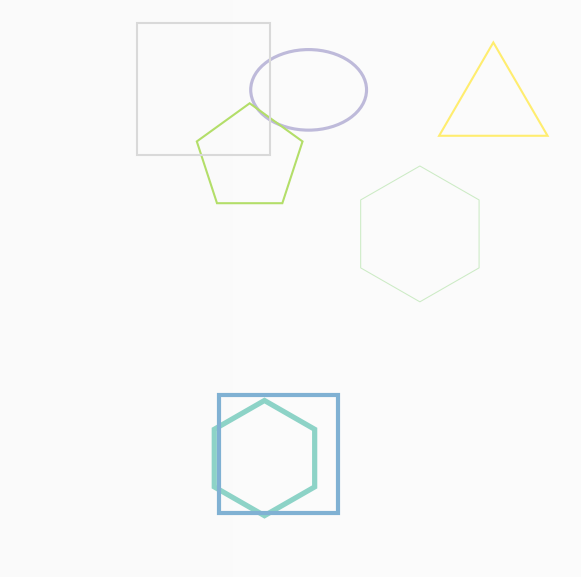[{"shape": "hexagon", "thickness": 2.5, "radius": 0.5, "center": [0.455, 0.206]}, {"shape": "oval", "thickness": 1.5, "radius": 0.5, "center": [0.531, 0.844]}, {"shape": "square", "thickness": 2, "radius": 0.51, "center": [0.478, 0.213]}, {"shape": "pentagon", "thickness": 1, "radius": 0.48, "center": [0.43, 0.725]}, {"shape": "square", "thickness": 1, "radius": 0.57, "center": [0.35, 0.845]}, {"shape": "hexagon", "thickness": 0.5, "radius": 0.59, "center": [0.722, 0.594]}, {"shape": "triangle", "thickness": 1, "radius": 0.54, "center": [0.849, 0.818]}]